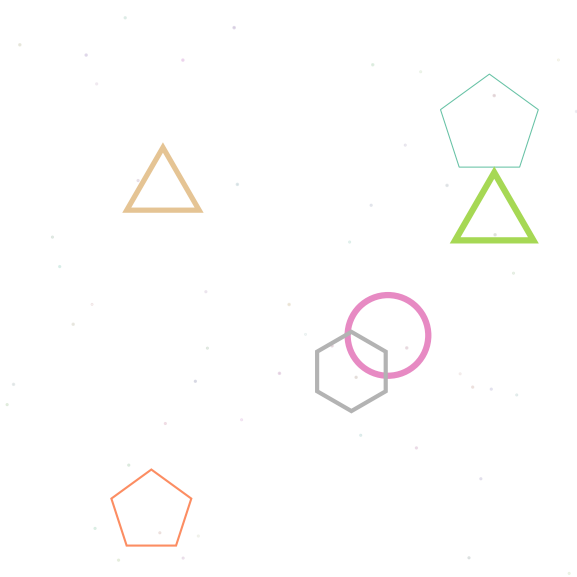[{"shape": "pentagon", "thickness": 0.5, "radius": 0.45, "center": [0.847, 0.782]}, {"shape": "pentagon", "thickness": 1, "radius": 0.36, "center": [0.262, 0.113]}, {"shape": "circle", "thickness": 3, "radius": 0.35, "center": [0.672, 0.418]}, {"shape": "triangle", "thickness": 3, "radius": 0.39, "center": [0.856, 0.622]}, {"shape": "triangle", "thickness": 2.5, "radius": 0.36, "center": [0.282, 0.671]}, {"shape": "hexagon", "thickness": 2, "radius": 0.34, "center": [0.609, 0.356]}]